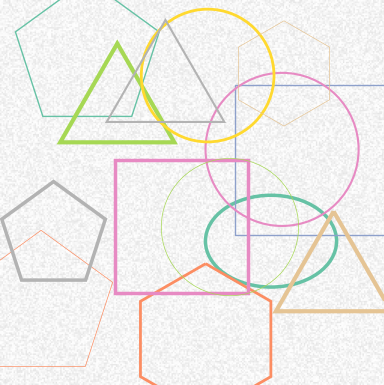[{"shape": "pentagon", "thickness": 1, "radius": 0.98, "center": [0.227, 0.857]}, {"shape": "oval", "thickness": 2.5, "radius": 0.85, "center": [0.704, 0.374]}, {"shape": "hexagon", "thickness": 2, "radius": 0.98, "center": [0.534, 0.12]}, {"shape": "pentagon", "thickness": 0.5, "radius": 0.98, "center": [0.107, 0.206]}, {"shape": "square", "thickness": 1, "radius": 0.97, "center": [0.806, 0.584]}, {"shape": "square", "thickness": 2.5, "radius": 0.86, "center": [0.472, 0.412]}, {"shape": "circle", "thickness": 1.5, "radius": 0.99, "center": [0.733, 0.612]}, {"shape": "triangle", "thickness": 3, "radius": 0.86, "center": [0.305, 0.716]}, {"shape": "circle", "thickness": 0.5, "radius": 0.89, "center": [0.597, 0.41]}, {"shape": "circle", "thickness": 2, "radius": 0.86, "center": [0.539, 0.804]}, {"shape": "hexagon", "thickness": 0.5, "radius": 0.68, "center": [0.738, 0.809]}, {"shape": "triangle", "thickness": 3, "radius": 0.86, "center": [0.866, 0.278]}, {"shape": "pentagon", "thickness": 2.5, "radius": 0.71, "center": [0.139, 0.387]}, {"shape": "triangle", "thickness": 1.5, "radius": 0.88, "center": [0.43, 0.771]}]